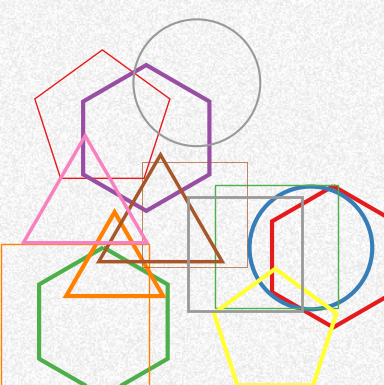[{"shape": "hexagon", "thickness": 3, "radius": 0.92, "center": [0.866, 0.333]}, {"shape": "pentagon", "thickness": 1, "radius": 0.92, "center": [0.266, 0.686]}, {"shape": "circle", "thickness": 3, "radius": 0.8, "center": [0.807, 0.356]}, {"shape": "hexagon", "thickness": 3, "radius": 0.96, "center": [0.269, 0.165]}, {"shape": "square", "thickness": 1, "radius": 0.8, "center": [0.717, 0.359]}, {"shape": "hexagon", "thickness": 3, "radius": 0.95, "center": [0.38, 0.642]}, {"shape": "triangle", "thickness": 3, "radius": 0.73, "center": [0.298, 0.304]}, {"shape": "square", "thickness": 1, "radius": 0.96, "center": [0.195, 0.175]}, {"shape": "pentagon", "thickness": 3, "radius": 0.84, "center": [0.715, 0.135]}, {"shape": "square", "thickness": 0.5, "radius": 0.68, "center": [0.506, 0.443]}, {"shape": "triangle", "thickness": 2.5, "radius": 0.93, "center": [0.417, 0.413]}, {"shape": "triangle", "thickness": 2.5, "radius": 0.93, "center": [0.221, 0.462]}, {"shape": "circle", "thickness": 1.5, "radius": 0.82, "center": [0.511, 0.785]}, {"shape": "square", "thickness": 2, "radius": 0.74, "center": [0.636, 0.339]}]